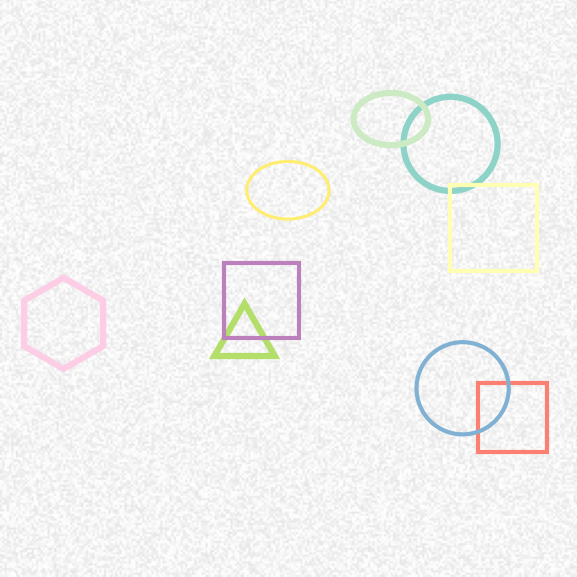[{"shape": "circle", "thickness": 3, "radius": 0.41, "center": [0.78, 0.75]}, {"shape": "square", "thickness": 2, "radius": 0.37, "center": [0.855, 0.604]}, {"shape": "square", "thickness": 2, "radius": 0.3, "center": [0.888, 0.276]}, {"shape": "circle", "thickness": 2, "radius": 0.4, "center": [0.801, 0.327]}, {"shape": "triangle", "thickness": 3, "radius": 0.3, "center": [0.424, 0.413]}, {"shape": "hexagon", "thickness": 3, "radius": 0.39, "center": [0.11, 0.439]}, {"shape": "square", "thickness": 2, "radius": 0.32, "center": [0.453, 0.479]}, {"shape": "oval", "thickness": 3, "radius": 0.32, "center": [0.677, 0.793]}, {"shape": "oval", "thickness": 1.5, "radius": 0.36, "center": [0.499, 0.67]}]